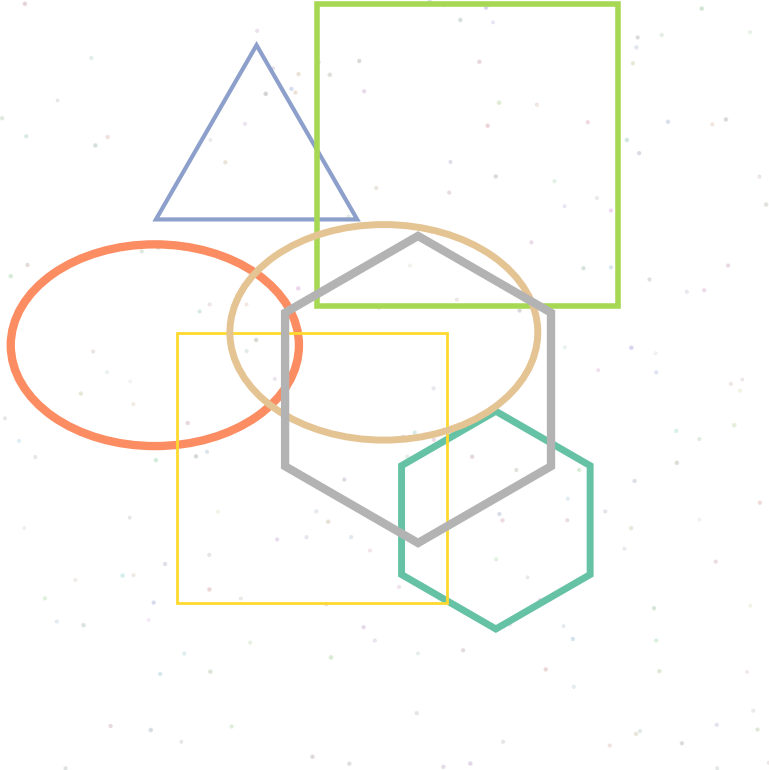[{"shape": "hexagon", "thickness": 2.5, "radius": 0.71, "center": [0.644, 0.325]}, {"shape": "oval", "thickness": 3, "radius": 0.94, "center": [0.201, 0.552]}, {"shape": "triangle", "thickness": 1.5, "radius": 0.75, "center": [0.333, 0.79]}, {"shape": "square", "thickness": 2, "radius": 0.98, "center": [0.607, 0.799]}, {"shape": "square", "thickness": 1, "radius": 0.88, "center": [0.405, 0.392]}, {"shape": "oval", "thickness": 2.5, "radius": 1.0, "center": [0.498, 0.568]}, {"shape": "hexagon", "thickness": 3, "radius": 1.0, "center": [0.543, 0.494]}]